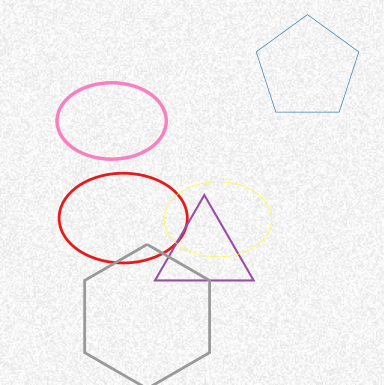[{"shape": "oval", "thickness": 2, "radius": 0.83, "center": [0.32, 0.434]}, {"shape": "pentagon", "thickness": 0.5, "radius": 0.7, "center": [0.799, 0.822]}, {"shape": "triangle", "thickness": 1.5, "radius": 0.74, "center": [0.531, 0.345]}, {"shape": "oval", "thickness": 0.5, "radius": 0.7, "center": [0.566, 0.43]}, {"shape": "oval", "thickness": 2.5, "radius": 0.71, "center": [0.29, 0.686]}, {"shape": "hexagon", "thickness": 2, "radius": 0.94, "center": [0.382, 0.178]}]